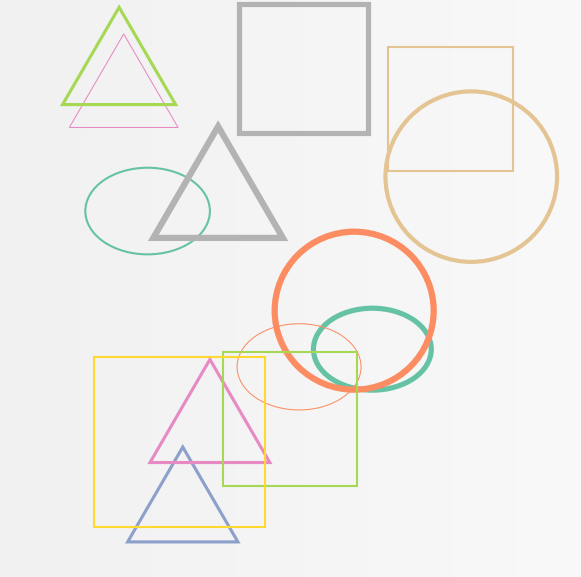[{"shape": "oval", "thickness": 1, "radius": 0.54, "center": [0.254, 0.634]}, {"shape": "oval", "thickness": 2.5, "radius": 0.51, "center": [0.641, 0.394]}, {"shape": "oval", "thickness": 0.5, "radius": 0.53, "center": [0.515, 0.364]}, {"shape": "circle", "thickness": 3, "radius": 0.68, "center": [0.609, 0.461]}, {"shape": "triangle", "thickness": 1.5, "radius": 0.55, "center": [0.314, 0.116]}, {"shape": "triangle", "thickness": 0.5, "radius": 0.54, "center": [0.213, 0.832]}, {"shape": "triangle", "thickness": 1.5, "radius": 0.6, "center": [0.361, 0.258]}, {"shape": "square", "thickness": 1, "radius": 0.58, "center": [0.499, 0.273]}, {"shape": "triangle", "thickness": 1.5, "radius": 0.56, "center": [0.205, 0.874]}, {"shape": "square", "thickness": 1, "radius": 0.74, "center": [0.309, 0.233]}, {"shape": "square", "thickness": 1, "radius": 0.54, "center": [0.775, 0.81]}, {"shape": "circle", "thickness": 2, "radius": 0.74, "center": [0.811, 0.693]}, {"shape": "triangle", "thickness": 3, "radius": 0.64, "center": [0.375, 0.652]}, {"shape": "square", "thickness": 2.5, "radius": 0.56, "center": [0.522, 0.881]}]